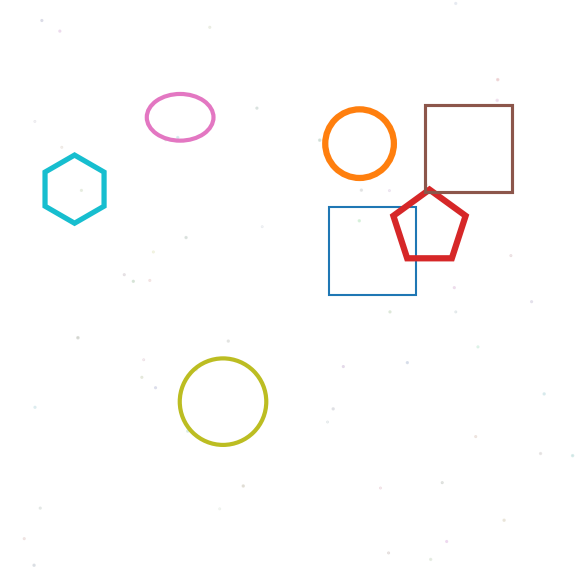[{"shape": "square", "thickness": 1, "radius": 0.38, "center": [0.646, 0.565]}, {"shape": "circle", "thickness": 3, "radius": 0.3, "center": [0.623, 0.75]}, {"shape": "pentagon", "thickness": 3, "radius": 0.33, "center": [0.744, 0.605]}, {"shape": "square", "thickness": 1.5, "radius": 0.38, "center": [0.811, 0.742]}, {"shape": "oval", "thickness": 2, "radius": 0.29, "center": [0.312, 0.796]}, {"shape": "circle", "thickness": 2, "radius": 0.37, "center": [0.386, 0.304]}, {"shape": "hexagon", "thickness": 2.5, "radius": 0.3, "center": [0.129, 0.672]}]